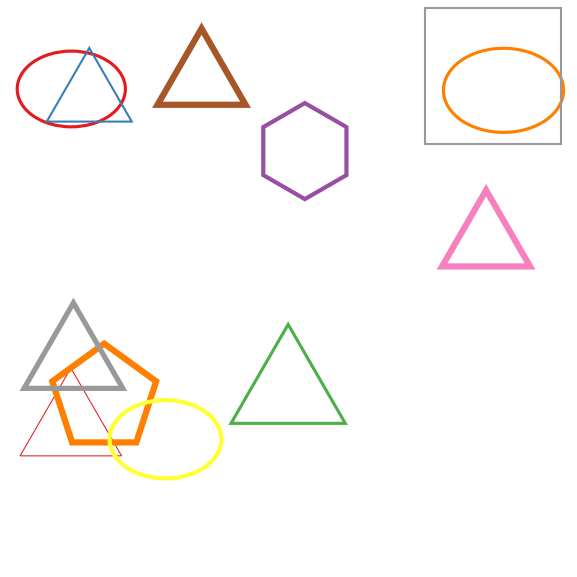[{"shape": "triangle", "thickness": 0.5, "radius": 0.51, "center": [0.123, 0.261]}, {"shape": "oval", "thickness": 1.5, "radius": 0.47, "center": [0.123, 0.845]}, {"shape": "triangle", "thickness": 1, "radius": 0.42, "center": [0.155, 0.831]}, {"shape": "triangle", "thickness": 1.5, "radius": 0.57, "center": [0.499, 0.323]}, {"shape": "hexagon", "thickness": 2, "radius": 0.42, "center": [0.528, 0.738]}, {"shape": "oval", "thickness": 1.5, "radius": 0.52, "center": [0.872, 0.843]}, {"shape": "pentagon", "thickness": 3, "radius": 0.47, "center": [0.18, 0.31]}, {"shape": "oval", "thickness": 2, "radius": 0.48, "center": [0.287, 0.239]}, {"shape": "triangle", "thickness": 3, "radius": 0.44, "center": [0.349, 0.862]}, {"shape": "triangle", "thickness": 3, "radius": 0.44, "center": [0.842, 0.582]}, {"shape": "triangle", "thickness": 2.5, "radius": 0.49, "center": [0.127, 0.376]}, {"shape": "square", "thickness": 1, "radius": 0.59, "center": [0.854, 0.868]}]